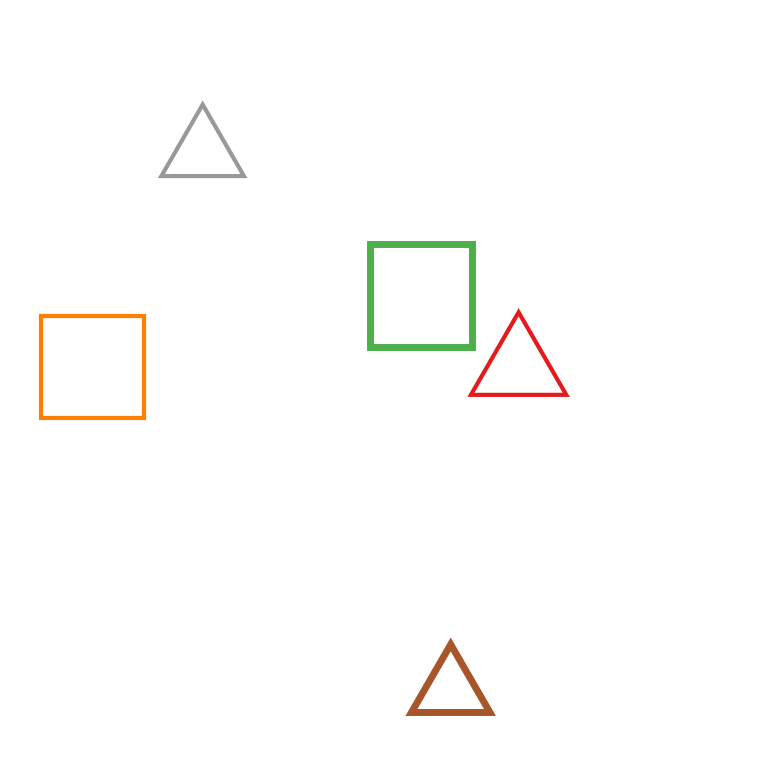[{"shape": "triangle", "thickness": 1.5, "radius": 0.36, "center": [0.674, 0.523]}, {"shape": "square", "thickness": 2.5, "radius": 0.33, "center": [0.547, 0.616]}, {"shape": "square", "thickness": 1.5, "radius": 0.33, "center": [0.12, 0.523]}, {"shape": "triangle", "thickness": 2.5, "radius": 0.29, "center": [0.585, 0.104]}, {"shape": "triangle", "thickness": 1.5, "radius": 0.31, "center": [0.263, 0.802]}]